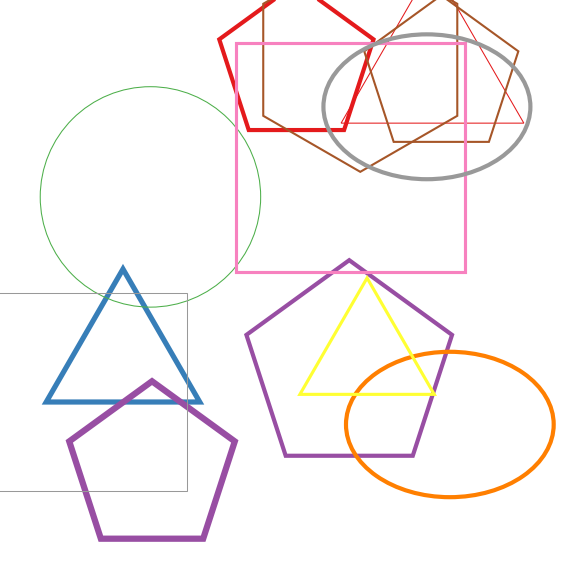[{"shape": "pentagon", "thickness": 2, "radius": 0.7, "center": [0.513, 0.888]}, {"shape": "triangle", "thickness": 0.5, "radius": 0.91, "center": [0.749, 0.877]}, {"shape": "triangle", "thickness": 2.5, "radius": 0.77, "center": [0.213, 0.38]}, {"shape": "circle", "thickness": 0.5, "radius": 0.95, "center": [0.261, 0.658]}, {"shape": "pentagon", "thickness": 3, "radius": 0.75, "center": [0.263, 0.188]}, {"shape": "pentagon", "thickness": 2, "radius": 0.94, "center": [0.605, 0.361]}, {"shape": "oval", "thickness": 2, "radius": 0.9, "center": [0.779, 0.264]}, {"shape": "triangle", "thickness": 1.5, "radius": 0.67, "center": [0.636, 0.383]}, {"shape": "hexagon", "thickness": 1, "radius": 0.97, "center": [0.624, 0.896]}, {"shape": "pentagon", "thickness": 1, "radius": 0.7, "center": [0.764, 0.867]}, {"shape": "square", "thickness": 1.5, "radius": 0.99, "center": [0.607, 0.726]}, {"shape": "square", "thickness": 0.5, "radius": 0.86, "center": [0.152, 0.321]}, {"shape": "oval", "thickness": 2, "radius": 0.9, "center": [0.739, 0.814]}]